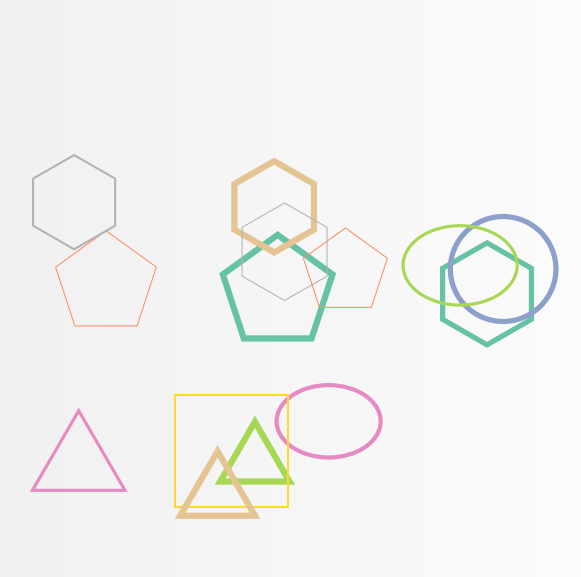[{"shape": "hexagon", "thickness": 2.5, "radius": 0.44, "center": [0.838, 0.49]}, {"shape": "pentagon", "thickness": 3, "radius": 0.5, "center": [0.478, 0.493]}, {"shape": "pentagon", "thickness": 0.5, "radius": 0.46, "center": [0.182, 0.509]}, {"shape": "pentagon", "thickness": 0.5, "radius": 0.38, "center": [0.594, 0.528]}, {"shape": "circle", "thickness": 2.5, "radius": 0.45, "center": [0.866, 0.533]}, {"shape": "oval", "thickness": 2, "radius": 0.45, "center": [0.565, 0.27]}, {"shape": "triangle", "thickness": 1.5, "radius": 0.46, "center": [0.135, 0.196]}, {"shape": "triangle", "thickness": 3, "radius": 0.34, "center": [0.439, 0.2]}, {"shape": "oval", "thickness": 1.5, "radius": 0.49, "center": [0.792, 0.54]}, {"shape": "square", "thickness": 1, "radius": 0.49, "center": [0.398, 0.218]}, {"shape": "hexagon", "thickness": 3, "radius": 0.4, "center": [0.472, 0.641]}, {"shape": "triangle", "thickness": 3, "radius": 0.37, "center": [0.374, 0.143]}, {"shape": "hexagon", "thickness": 1, "radius": 0.41, "center": [0.128, 0.649]}, {"shape": "hexagon", "thickness": 0.5, "radius": 0.42, "center": [0.49, 0.563]}]